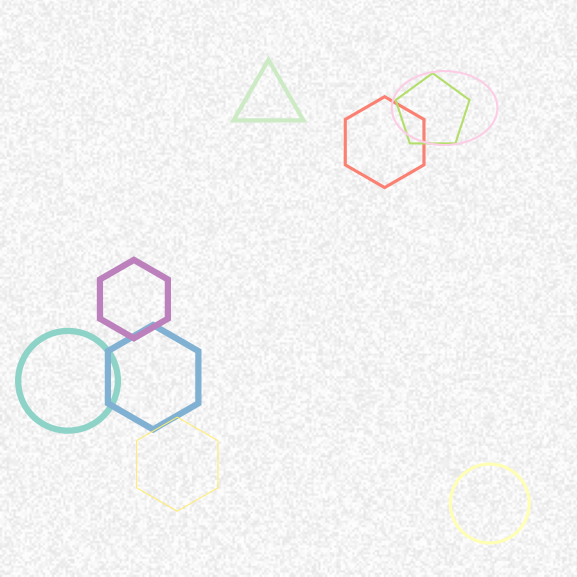[{"shape": "circle", "thickness": 3, "radius": 0.43, "center": [0.118, 0.34]}, {"shape": "circle", "thickness": 1.5, "radius": 0.34, "center": [0.848, 0.127]}, {"shape": "hexagon", "thickness": 1.5, "radius": 0.39, "center": [0.666, 0.753]}, {"shape": "hexagon", "thickness": 3, "radius": 0.45, "center": [0.265, 0.346]}, {"shape": "pentagon", "thickness": 1, "radius": 0.34, "center": [0.749, 0.805]}, {"shape": "oval", "thickness": 1, "radius": 0.46, "center": [0.77, 0.812]}, {"shape": "hexagon", "thickness": 3, "radius": 0.34, "center": [0.232, 0.481]}, {"shape": "triangle", "thickness": 2, "radius": 0.35, "center": [0.465, 0.826]}, {"shape": "hexagon", "thickness": 0.5, "radius": 0.41, "center": [0.307, 0.195]}]